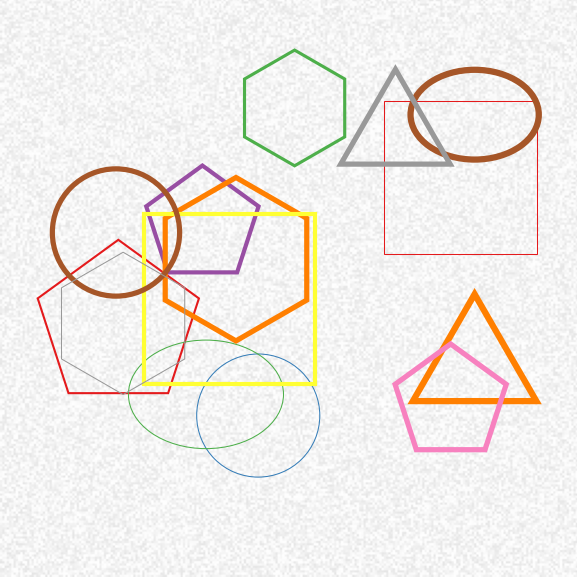[{"shape": "square", "thickness": 0.5, "radius": 0.66, "center": [0.797, 0.692]}, {"shape": "pentagon", "thickness": 1, "radius": 0.73, "center": [0.205, 0.437]}, {"shape": "circle", "thickness": 0.5, "radius": 0.53, "center": [0.447, 0.28]}, {"shape": "oval", "thickness": 0.5, "radius": 0.67, "center": [0.357, 0.316]}, {"shape": "hexagon", "thickness": 1.5, "radius": 0.5, "center": [0.51, 0.812]}, {"shape": "pentagon", "thickness": 2, "radius": 0.51, "center": [0.35, 0.61]}, {"shape": "hexagon", "thickness": 2.5, "radius": 0.71, "center": [0.409, 0.55]}, {"shape": "triangle", "thickness": 3, "radius": 0.62, "center": [0.822, 0.366]}, {"shape": "square", "thickness": 2, "radius": 0.74, "center": [0.398, 0.481]}, {"shape": "oval", "thickness": 3, "radius": 0.56, "center": [0.822, 0.801]}, {"shape": "circle", "thickness": 2.5, "radius": 0.55, "center": [0.201, 0.597]}, {"shape": "pentagon", "thickness": 2.5, "radius": 0.51, "center": [0.78, 0.302]}, {"shape": "hexagon", "thickness": 0.5, "radius": 0.62, "center": [0.213, 0.439]}, {"shape": "triangle", "thickness": 2.5, "radius": 0.55, "center": [0.685, 0.77]}]